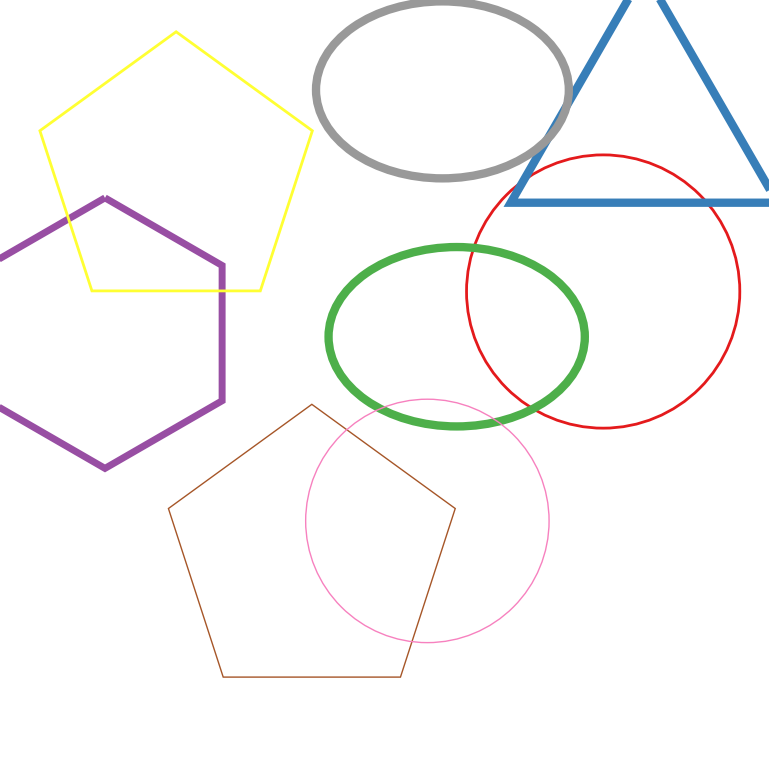[{"shape": "circle", "thickness": 1, "radius": 0.89, "center": [0.783, 0.621]}, {"shape": "triangle", "thickness": 3, "radius": 1.0, "center": [0.836, 0.837]}, {"shape": "oval", "thickness": 3, "radius": 0.83, "center": [0.593, 0.563]}, {"shape": "hexagon", "thickness": 2.5, "radius": 0.88, "center": [0.136, 0.567]}, {"shape": "pentagon", "thickness": 1, "radius": 0.93, "center": [0.229, 0.773]}, {"shape": "pentagon", "thickness": 0.5, "radius": 0.98, "center": [0.405, 0.279]}, {"shape": "circle", "thickness": 0.5, "radius": 0.79, "center": [0.555, 0.323]}, {"shape": "oval", "thickness": 3, "radius": 0.82, "center": [0.575, 0.883]}]